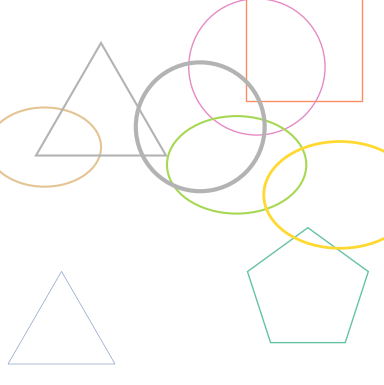[{"shape": "pentagon", "thickness": 1, "radius": 0.82, "center": [0.8, 0.244]}, {"shape": "square", "thickness": 1, "radius": 0.76, "center": [0.789, 0.889]}, {"shape": "triangle", "thickness": 0.5, "radius": 0.8, "center": [0.16, 0.135]}, {"shape": "circle", "thickness": 1, "radius": 0.89, "center": [0.667, 0.826]}, {"shape": "oval", "thickness": 1.5, "radius": 0.9, "center": [0.615, 0.572]}, {"shape": "oval", "thickness": 2, "radius": 0.99, "center": [0.883, 0.494]}, {"shape": "oval", "thickness": 1.5, "radius": 0.73, "center": [0.116, 0.618]}, {"shape": "triangle", "thickness": 1.5, "radius": 0.97, "center": [0.262, 0.694]}, {"shape": "circle", "thickness": 3, "radius": 0.84, "center": [0.52, 0.671]}]